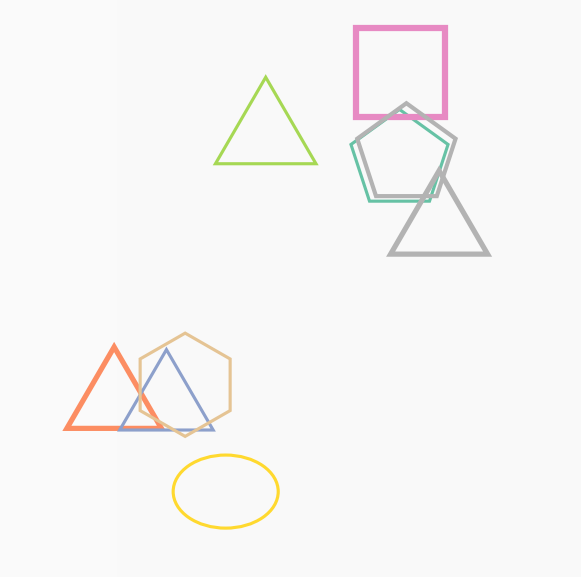[{"shape": "pentagon", "thickness": 1.5, "radius": 0.44, "center": [0.687, 0.722]}, {"shape": "triangle", "thickness": 2.5, "radius": 0.47, "center": [0.196, 0.304]}, {"shape": "triangle", "thickness": 1.5, "radius": 0.46, "center": [0.286, 0.301]}, {"shape": "square", "thickness": 3, "radius": 0.38, "center": [0.689, 0.874]}, {"shape": "triangle", "thickness": 1.5, "radius": 0.5, "center": [0.457, 0.766]}, {"shape": "oval", "thickness": 1.5, "radius": 0.45, "center": [0.388, 0.148]}, {"shape": "hexagon", "thickness": 1.5, "radius": 0.45, "center": [0.319, 0.333]}, {"shape": "pentagon", "thickness": 2, "radius": 0.44, "center": [0.699, 0.731]}, {"shape": "triangle", "thickness": 2.5, "radius": 0.48, "center": [0.755, 0.607]}]